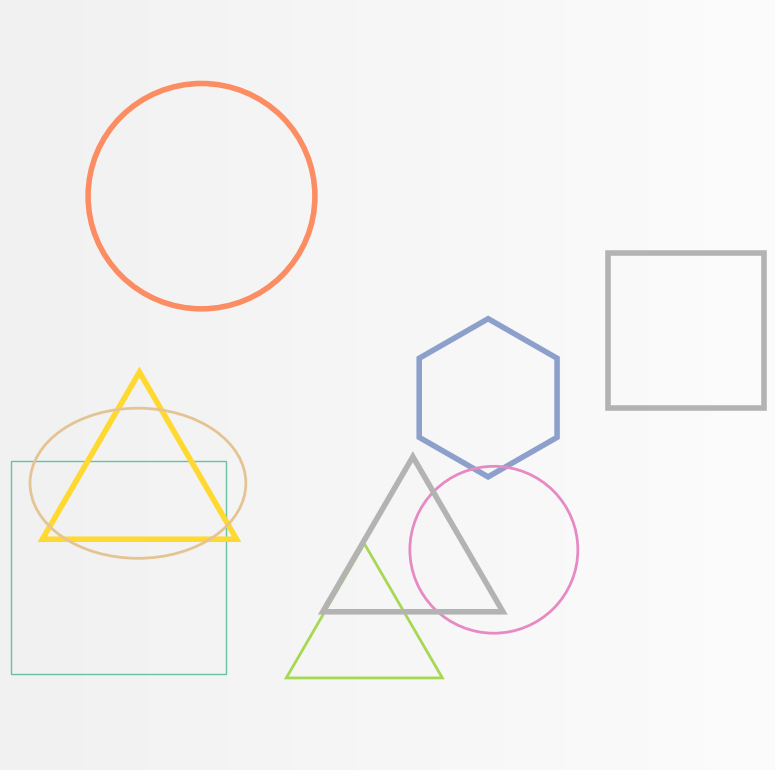[{"shape": "square", "thickness": 0.5, "radius": 0.69, "center": [0.153, 0.263]}, {"shape": "circle", "thickness": 2, "radius": 0.73, "center": [0.26, 0.745]}, {"shape": "hexagon", "thickness": 2, "radius": 0.51, "center": [0.63, 0.483]}, {"shape": "circle", "thickness": 1, "radius": 0.54, "center": [0.637, 0.286]}, {"shape": "triangle", "thickness": 1, "radius": 0.58, "center": [0.47, 0.178]}, {"shape": "triangle", "thickness": 2, "radius": 0.72, "center": [0.18, 0.372]}, {"shape": "oval", "thickness": 1, "radius": 0.7, "center": [0.178, 0.372]}, {"shape": "triangle", "thickness": 2, "radius": 0.67, "center": [0.533, 0.273]}, {"shape": "square", "thickness": 2, "radius": 0.5, "center": [0.885, 0.571]}]